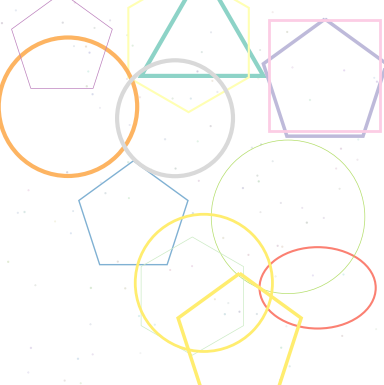[{"shape": "triangle", "thickness": 3, "radius": 0.92, "center": [0.526, 0.895]}, {"shape": "hexagon", "thickness": 1.5, "radius": 0.9, "center": [0.49, 0.889]}, {"shape": "pentagon", "thickness": 2.5, "radius": 0.84, "center": [0.844, 0.782]}, {"shape": "oval", "thickness": 1.5, "radius": 0.75, "center": [0.825, 0.252]}, {"shape": "pentagon", "thickness": 1, "radius": 0.75, "center": [0.347, 0.433]}, {"shape": "circle", "thickness": 3, "radius": 0.9, "center": [0.177, 0.723]}, {"shape": "circle", "thickness": 0.5, "radius": 1.0, "center": [0.748, 0.437]}, {"shape": "square", "thickness": 2, "radius": 0.72, "center": [0.842, 0.803]}, {"shape": "circle", "thickness": 3, "radius": 0.75, "center": [0.455, 0.693]}, {"shape": "pentagon", "thickness": 0.5, "radius": 0.69, "center": [0.161, 0.882]}, {"shape": "hexagon", "thickness": 0.5, "radius": 0.77, "center": [0.5, 0.231]}, {"shape": "circle", "thickness": 2, "radius": 0.89, "center": [0.529, 0.265]}, {"shape": "pentagon", "thickness": 2.5, "radius": 0.84, "center": [0.622, 0.122]}]